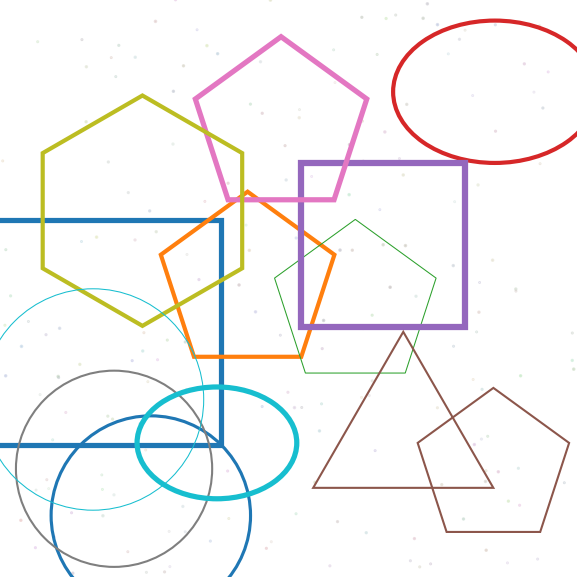[{"shape": "square", "thickness": 2.5, "radius": 0.97, "center": [0.187, 0.424]}, {"shape": "circle", "thickness": 1.5, "radius": 0.86, "center": [0.261, 0.106]}, {"shape": "pentagon", "thickness": 2, "radius": 0.79, "center": [0.429, 0.509]}, {"shape": "pentagon", "thickness": 0.5, "radius": 0.74, "center": [0.615, 0.472]}, {"shape": "oval", "thickness": 2, "radius": 0.88, "center": [0.857, 0.84]}, {"shape": "square", "thickness": 3, "radius": 0.71, "center": [0.663, 0.575]}, {"shape": "triangle", "thickness": 1, "radius": 0.9, "center": [0.698, 0.244]}, {"shape": "pentagon", "thickness": 1, "radius": 0.69, "center": [0.854, 0.19]}, {"shape": "pentagon", "thickness": 2.5, "radius": 0.78, "center": [0.487, 0.779]}, {"shape": "circle", "thickness": 1, "radius": 0.85, "center": [0.197, 0.187]}, {"shape": "hexagon", "thickness": 2, "radius": 1.0, "center": [0.247, 0.634]}, {"shape": "oval", "thickness": 2.5, "radius": 0.69, "center": [0.376, 0.232]}, {"shape": "circle", "thickness": 0.5, "radius": 0.96, "center": [0.161, 0.307]}]